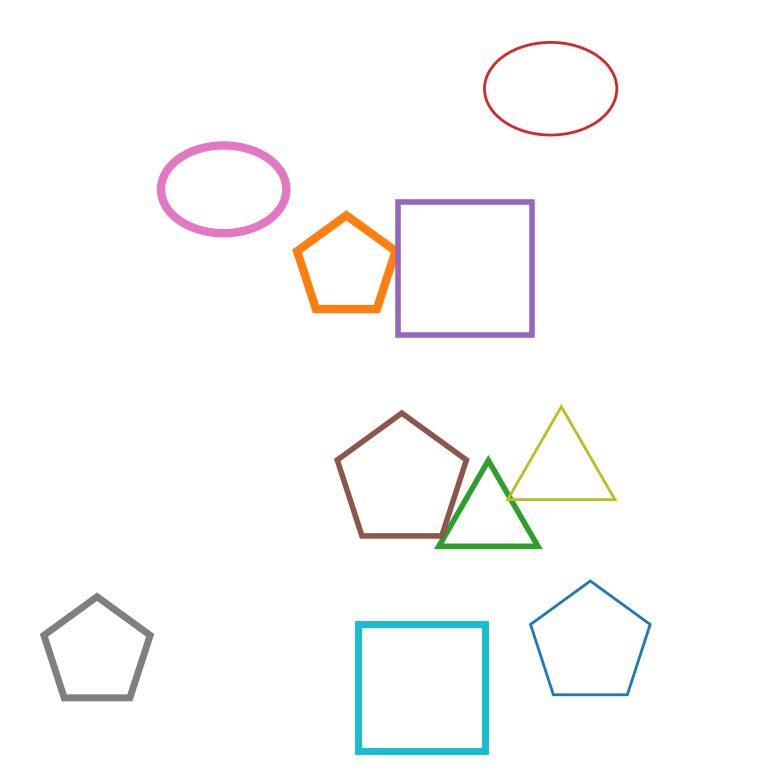[{"shape": "pentagon", "thickness": 1, "radius": 0.41, "center": [0.767, 0.164]}, {"shape": "pentagon", "thickness": 3, "radius": 0.34, "center": [0.45, 0.653]}, {"shape": "triangle", "thickness": 2, "radius": 0.37, "center": [0.634, 0.328]}, {"shape": "oval", "thickness": 1, "radius": 0.43, "center": [0.715, 0.885]}, {"shape": "square", "thickness": 2, "radius": 0.43, "center": [0.604, 0.651]}, {"shape": "pentagon", "thickness": 2, "radius": 0.44, "center": [0.522, 0.375]}, {"shape": "oval", "thickness": 3, "radius": 0.41, "center": [0.29, 0.754]}, {"shape": "pentagon", "thickness": 2.5, "radius": 0.36, "center": [0.126, 0.152]}, {"shape": "triangle", "thickness": 1, "radius": 0.4, "center": [0.729, 0.391]}, {"shape": "square", "thickness": 2.5, "radius": 0.41, "center": [0.548, 0.107]}]